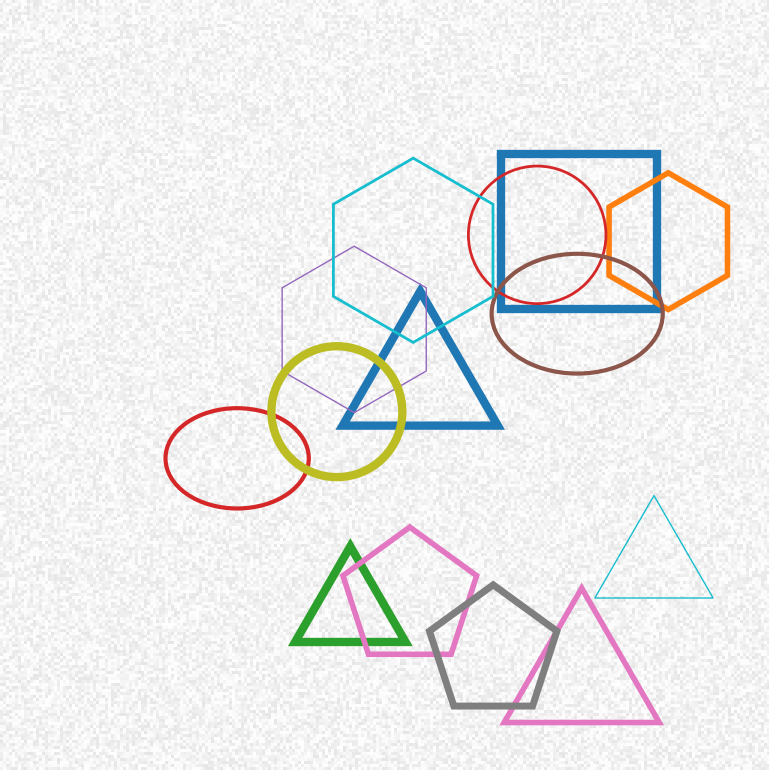[{"shape": "square", "thickness": 3, "radius": 0.5, "center": [0.752, 0.7]}, {"shape": "triangle", "thickness": 3, "radius": 0.58, "center": [0.546, 0.505]}, {"shape": "hexagon", "thickness": 2, "radius": 0.44, "center": [0.868, 0.687]}, {"shape": "triangle", "thickness": 3, "radius": 0.41, "center": [0.455, 0.208]}, {"shape": "circle", "thickness": 1, "radius": 0.45, "center": [0.698, 0.695]}, {"shape": "oval", "thickness": 1.5, "radius": 0.47, "center": [0.308, 0.405]}, {"shape": "hexagon", "thickness": 0.5, "radius": 0.54, "center": [0.46, 0.572]}, {"shape": "oval", "thickness": 1.5, "radius": 0.56, "center": [0.75, 0.593]}, {"shape": "triangle", "thickness": 2, "radius": 0.58, "center": [0.755, 0.12]}, {"shape": "pentagon", "thickness": 2, "radius": 0.46, "center": [0.532, 0.224]}, {"shape": "pentagon", "thickness": 2.5, "radius": 0.44, "center": [0.641, 0.153]}, {"shape": "circle", "thickness": 3, "radius": 0.43, "center": [0.437, 0.465]}, {"shape": "hexagon", "thickness": 1, "radius": 0.6, "center": [0.537, 0.675]}, {"shape": "triangle", "thickness": 0.5, "radius": 0.44, "center": [0.849, 0.268]}]